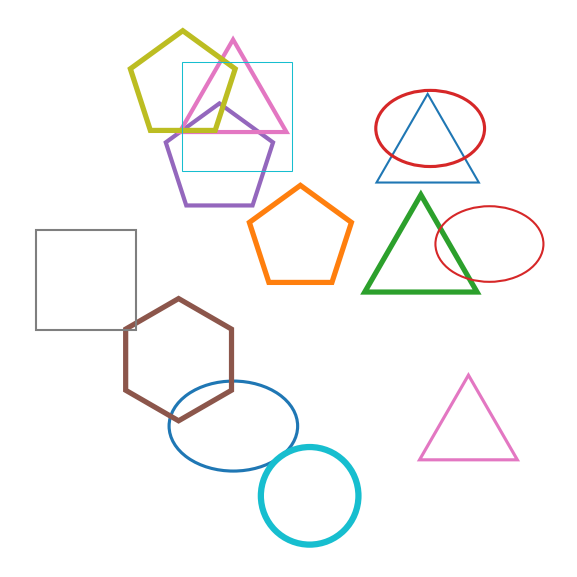[{"shape": "oval", "thickness": 1.5, "radius": 0.56, "center": [0.404, 0.261]}, {"shape": "triangle", "thickness": 1, "radius": 0.51, "center": [0.741, 0.734]}, {"shape": "pentagon", "thickness": 2.5, "radius": 0.46, "center": [0.52, 0.585]}, {"shape": "triangle", "thickness": 2.5, "radius": 0.56, "center": [0.729, 0.55]}, {"shape": "oval", "thickness": 1, "radius": 0.47, "center": [0.848, 0.577]}, {"shape": "oval", "thickness": 1.5, "radius": 0.47, "center": [0.745, 0.777]}, {"shape": "pentagon", "thickness": 2, "radius": 0.49, "center": [0.38, 0.722]}, {"shape": "hexagon", "thickness": 2.5, "radius": 0.53, "center": [0.309, 0.376]}, {"shape": "triangle", "thickness": 1.5, "radius": 0.49, "center": [0.811, 0.252]}, {"shape": "triangle", "thickness": 2, "radius": 0.53, "center": [0.404, 0.824]}, {"shape": "square", "thickness": 1, "radius": 0.43, "center": [0.149, 0.514]}, {"shape": "pentagon", "thickness": 2.5, "radius": 0.48, "center": [0.316, 0.851]}, {"shape": "circle", "thickness": 3, "radius": 0.42, "center": [0.536, 0.141]}, {"shape": "square", "thickness": 0.5, "radius": 0.48, "center": [0.411, 0.797]}]